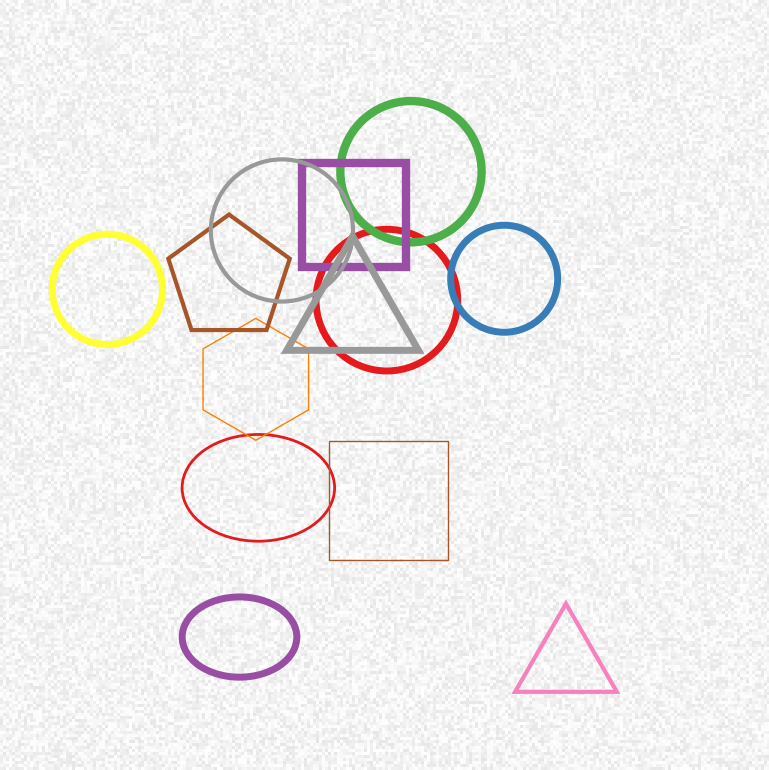[{"shape": "circle", "thickness": 2.5, "radius": 0.46, "center": [0.502, 0.61]}, {"shape": "oval", "thickness": 1, "radius": 0.5, "center": [0.336, 0.366]}, {"shape": "circle", "thickness": 2.5, "radius": 0.35, "center": [0.655, 0.638]}, {"shape": "circle", "thickness": 3, "radius": 0.46, "center": [0.534, 0.777]}, {"shape": "oval", "thickness": 2.5, "radius": 0.37, "center": [0.311, 0.173]}, {"shape": "square", "thickness": 3, "radius": 0.34, "center": [0.46, 0.721]}, {"shape": "hexagon", "thickness": 0.5, "radius": 0.4, "center": [0.332, 0.507]}, {"shape": "circle", "thickness": 2.5, "radius": 0.36, "center": [0.139, 0.624]}, {"shape": "pentagon", "thickness": 1.5, "radius": 0.41, "center": [0.297, 0.638]}, {"shape": "square", "thickness": 0.5, "radius": 0.39, "center": [0.505, 0.35]}, {"shape": "triangle", "thickness": 1.5, "radius": 0.38, "center": [0.735, 0.14]}, {"shape": "circle", "thickness": 1.5, "radius": 0.46, "center": [0.366, 0.701]}, {"shape": "triangle", "thickness": 2.5, "radius": 0.49, "center": [0.458, 0.594]}]